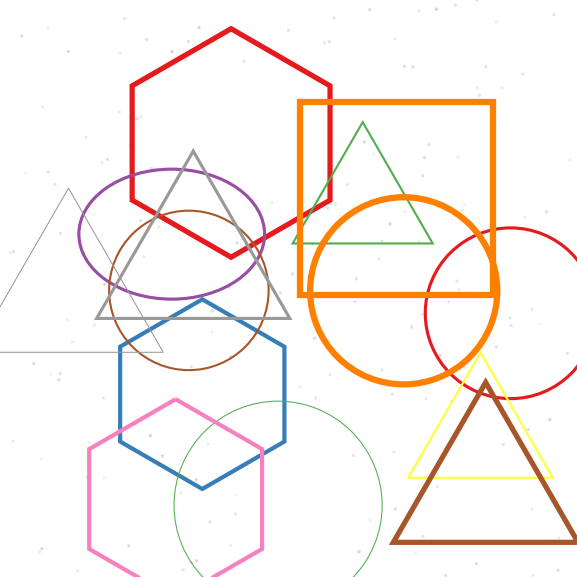[{"shape": "circle", "thickness": 1.5, "radius": 0.74, "center": [0.884, 0.457]}, {"shape": "hexagon", "thickness": 2.5, "radius": 0.99, "center": [0.4, 0.752]}, {"shape": "hexagon", "thickness": 2, "radius": 0.82, "center": [0.35, 0.317]}, {"shape": "circle", "thickness": 0.5, "radius": 0.9, "center": [0.482, 0.124]}, {"shape": "triangle", "thickness": 1, "radius": 0.7, "center": [0.628, 0.648]}, {"shape": "oval", "thickness": 1.5, "radius": 0.8, "center": [0.297, 0.594]}, {"shape": "square", "thickness": 3, "radius": 0.84, "center": [0.687, 0.656]}, {"shape": "circle", "thickness": 3, "radius": 0.81, "center": [0.699, 0.496]}, {"shape": "triangle", "thickness": 1, "radius": 0.72, "center": [0.832, 0.244]}, {"shape": "triangle", "thickness": 2.5, "radius": 0.92, "center": [0.841, 0.152]}, {"shape": "circle", "thickness": 1, "radius": 0.69, "center": [0.327, 0.496]}, {"shape": "hexagon", "thickness": 2, "radius": 0.86, "center": [0.304, 0.135]}, {"shape": "triangle", "thickness": 0.5, "radius": 0.95, "center": [0.119, 0.484]}, {"shape": "triangle", "thickness": 1.5, "radius": 0.97, "center": [0.335, 0.544]}]